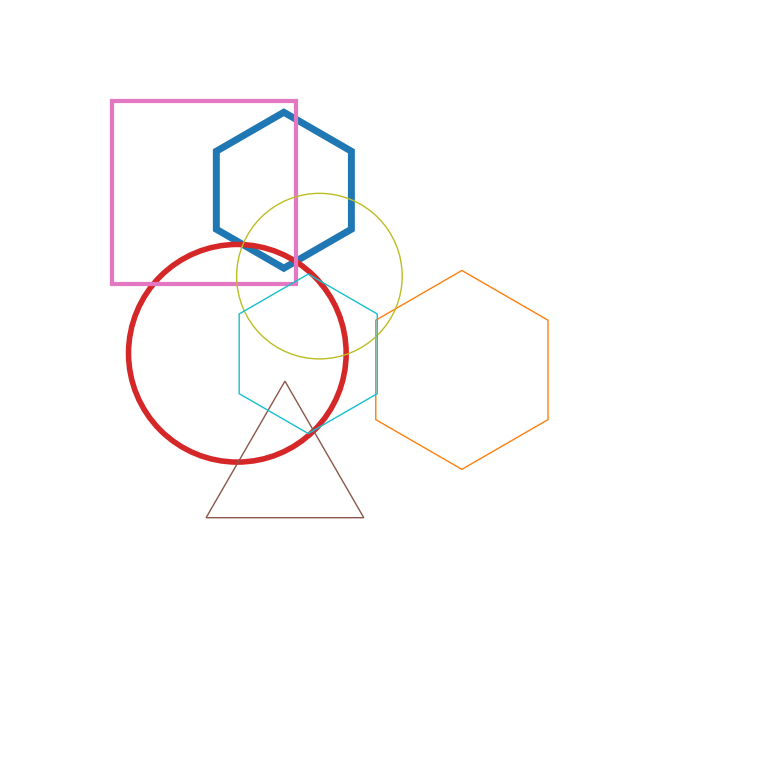[{"shape": "hexagon", "thickness": 2.5, "radius": 0.51, "center": [0.369, 0.753]}, {"shape": "hexagon", "thickness": 0.5, "radius": 0.65, "center": [0.6, 0.52]}, {"shape": "circle", "thickness": 2, "radius": 0.71, "center": [0.308, 0.541]}, {"shape": "triangle", "thickness": 0.5, "radius": 0.59, "center": [0.37, 0.387]}, {"shape": "square", "thickness": 1.5, "radius": 0.6, "center": [0.265, 0.75]}, {"shape": "circle", "thickness": 0.5, "radius": 0.54, "center": [0.415, 0.641]}, {"shape": "hexagon", "thickness": 0.5, "radius": 0.52, "center": [0.4, 0.541]}]